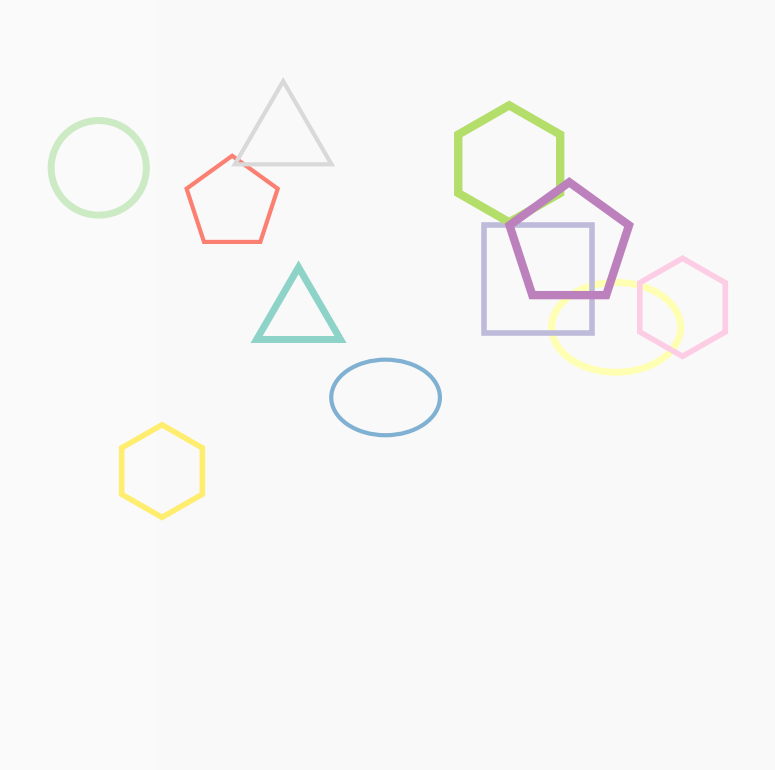[{"shape": "triangle", "thickness": 2.5, "radius": 0.31, "center": [0.385, 0.59]}, {"shape": "oval", "thickness": 2.5, "radius": 0.42, "center": [0.795, 0.575]}, {"shape": "square", "thickness": 2, "radius": 0.35, "center": [0.694, 0.638]}, {"shape": "pentagon", "thickness": 1.5, "radius": 0.31, "center": [0.3, 0.736]}, {"shape": "oval", "thickness": 1.5, "radius": 0.35, "center": [0.498, 0.484]}, {"shape": "hexagon", "thickness": 3, "radius": 0.38, "center": [0.657, 0.787]}, {"shape": "hexagon", "thickness": 2, "radius": 0.32, "center": [0.881, 0.601]}, {"shape": "triangle", "thickness": 1.5, "radius": 0.36, "center": [0.365, 0.823]}, {"shape": "pentagon", "thickness": 3, "radius": 0.41, "center": [0.735, 0.682]}, {"shape": "circle", "thickness": 2.5, "radius": 0.31, "center": [0.127, 0.782]}, {"shape": "hexagon", "thickness": 2, "radius": 0.3, "center": [0.209, 0.388]}]